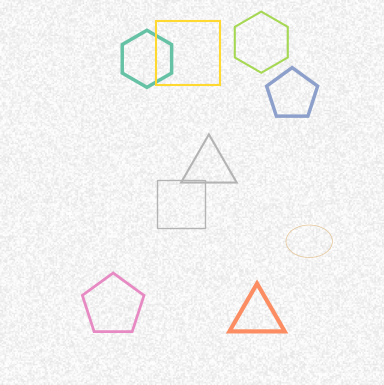[{"shape": "hexagon", "thickness": 2.5, "radius": 0.37, "center": [0.382, 0.847]}, {"shape": "triangle", "thickness": 3, "radius": 0.41, "center": [0.668, 0.181]}, {"shape": "pentagon", "thickness": 2.5, "radius": 0.35, "center": [0.759, 0.755]}, {"shape": "pentagon", "thickness": 2, "radius": 0.42, "center": [0.294, 0.207]}, {"shape": "hexagon", "thickness": 1.5, "radius": 0.4, "center": [0.679, 0.89]}, {"shape": "square", "thickness": 1.5, "radius": 0.42, "center": [0.489, 0.862]}, {"shape": "oval", "thickness": 0.5, "radius": 0.3, "center": [0.803, 0.373]}, {"shape": "triangle", "thickness": 1.5, "radius": 0.42, "center": [0.543, 0.568]}, {"shape": "square", "thickness": 1, "radius": 0.31, "center": [0.47, 0.47]}]